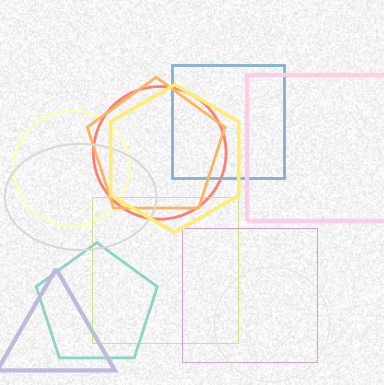[{"shape": "pentagon", "thickness": 2, "radius": 0.83, "center": [0.251, 0.204]}, {"shape": "circle", "thickness": 1.5, "radius": 0.75, "center": [0.187, 0.563]}, {"shape": "triangle", "thickness": 3, "radius": 0.88, "center": [0.146, 0.126]}, {"shape": "circle", "thickness": 2, "radius": 0.86, "center": [0.415, 0.603]}, {"shape": "square", "thickness": 2, "radius": 0.73, "center": [0.591, 0.685]}, {"shape": "pentagon", "thickness": 2, "radius": 0.94, "center": [0.405, 0.612]}, {"shape": "square", "thickness": 0.5, "radius": 0.95, "center": [0.428, 0.299]}, {"shape": "square", "thickness": 3, "radius": 0.95, "center": [0.832, 0.616]}, {"shape": "oval", "thickness": 1.5, "radius": 0.99, "center": [0.209, 0.488]}, {"shape": "square", "thickness": 0.5, "radius": 0.87, "center": [0.648, 0.233]}, {"shape": "circle", "thickness": 0.5, "radius": 0.75, "center": [0.706, 0.158]}, {"shape": "hexagon", "thickness": 2.5, "radius": 0.96, "center": [0.454, 0.588]}]